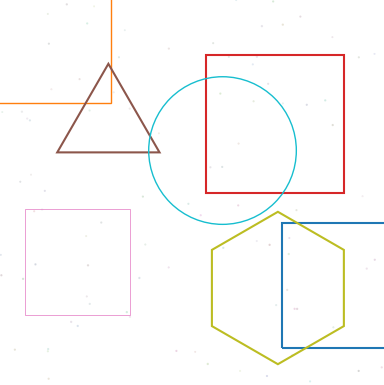[{"shape": "square", "thickness": 1.5, "radius": 0.81, "center": [0.895, 0.258]}, {"shape": "square", "thickness": 1, "radius": 0.78, "center": [0.131, 0.89]}, {"shape": "square", "thickness": 1.5, "radius": 0.9, "center": [0.715, 0.678]}, {"shape": "triangle", "thickness": 1.5, "radius": 0.77, "center": [0.281, 0.681]}, {"shape": "square", "thickness": 0.5, "radius": 0.68, "center": [0.201, 0.319]}, {"shape": "hexagon", "thickness": 1.5, "radius": 0.99, "center": [0.722, 0.252]}, {"shape": "circle", "thickness": 1, "radius": 0.96, "center": [0.578, 0.609]}]